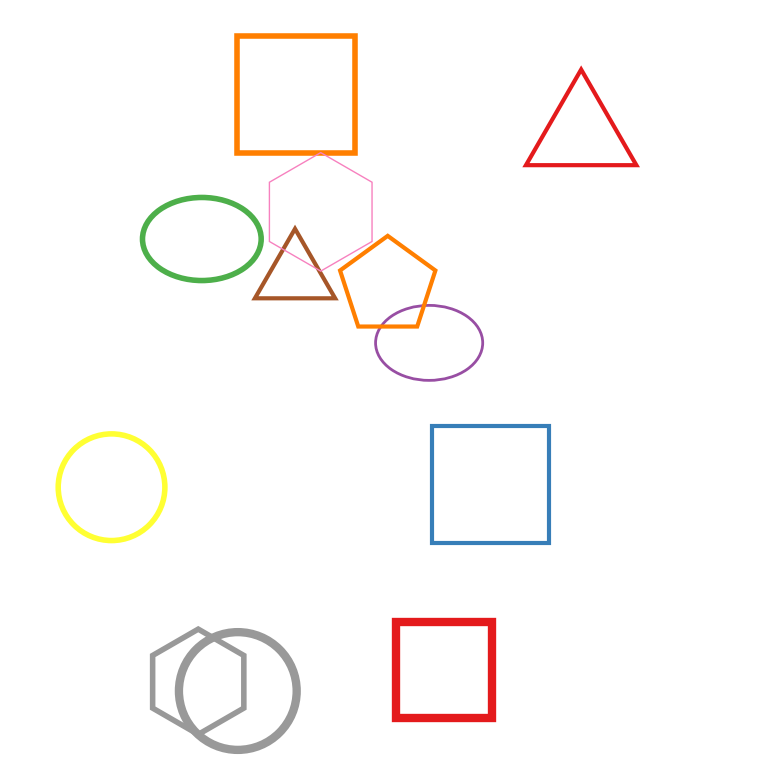[{"shape": "triangle", "thickness": 1.5, "radius": 0.41, "center": [0.755, 0.827]}, {"shape": "square", "thickness": 3, "radius": 0.31, "center": [0.577, 0.13]}, {"shape": "square", "thickness": 1.5, "radius": 0.38, "center": [0.637, 0.37]}, {"shape": "oval", "thickness": 2, "radius": 0.39, "center": [0.262, 0.69]}, {"shape": "oval", "thickness": 1, "radius": 0.35, "center": [0.557, 0.555]}, {"shape": "square", "thickness": 2, "radius": 0.38, "center": [0.384, 0.877]}, {"shape": "pentagon", "thickness": 1.5, "radius": 0.33, "center": [0.504, 0.629]}, {"shape": "circle", "thickness": 2, "radius": 0.35, "center": [0.145, 0.367]}, {"shape": "triangle", "thickness": 1.5, "radius": 0.3, "center": [0.383, 0.643]}, {"shape": "hexagon", "thickness": 0.5, "radius": 0.38, "center": [0.417, 0.725]}, {"shape": "hexagon", "thickness": 2, "radius": 0.34, "center": [0.257, 0.115]}, {"shape": "circle", "thickness": 3, "radius": 0.38, "center": [0.309, 0.103]}]